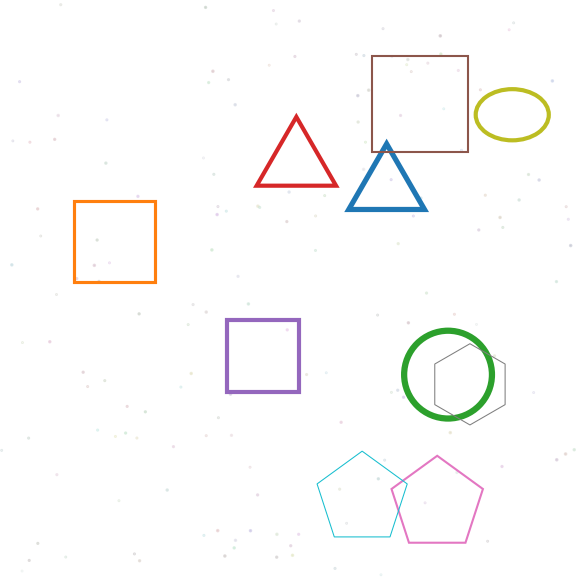[{"shape": "triangle", "thickness": 2.5, "radius": 0.38, "center": [0.669, 0.674]}, {"shape": "square", "thickness": 1.5, "radius": 0.35, "center": [0.199, 0.581]}, {"shape": "circle", "thickness": 3, "radius": 0.38, "center": [0.776, 0.35]}, {"shape": "triangle", "thickness": 2, "radius": 0.4, "center": [0.513, 0.717]}, {"shape": "square", "thickness": 2, "radius": 0.31, "center": [0.456, 0.382]}, {"shape": "square", "thickness": 1, "radius": 0.42, "center": [0.728, 0.819]}, {"shape": "pentagon", "thickness": 1, "radius": 0.42, "center": [0.757, 0.127]}, {"shape": "hexagon", "thickness": 0.5, "radius": 0.35, "center": [0.814, 0.334]}, {"shape": "oval", "thickness": 2, "radius": 0.32, "center": [0.887, 0.8]}, {"shape": "pentagon", "thickness": 0.5, "radius": 0.41, "center": [0.627, 0.136]}]